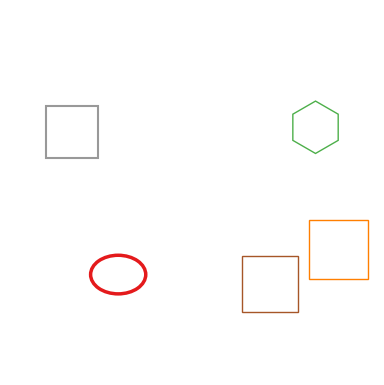[{"shape": "oval", "thickness": 2.5, "radius": 0.36, "center": [0.307, 0.287]}, {"shape": "hexagon", "thickness": 1, "radius": 0.34, "center": [0.82, 0.669]}, {"shape": "square", "thickness": 1, "radius": 0.38, "center": [0.88, 0.351]}, {"shape": "square", "thickness": 1, "radius": 0.37, "center": [0.701, 0.262]}, {"shape": "square", "thickness": 1.5, "radius": 0.34, "center": [0.188, 0.657]}]